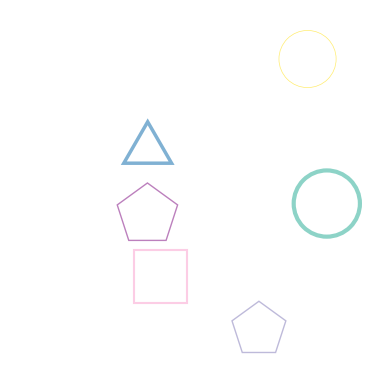[{"shape": "circle", "thickness": 3, "radius": 0.43, "center": [0.849, 0.471]}, {"shape": "pentagon", "thickness": 1, "radius": 0.37, "center": [0.673, 0.144]}, {"shape": "triangle", "thickness": 2.5, "radius": 0.36, "center": [0.384, 0.612]}, {"shape": "square", "thickness": 1.5, "radius": 0.34, "center": [0.417, 0.281]}, {"shape": "pentagon", "thickness": 1, "radius": 0.41, "center": [0.383, 0.442]}, {"shape": "circle", "thickness": 0.5, "radius": 0.37, "center": [0.799, 0.847]}]